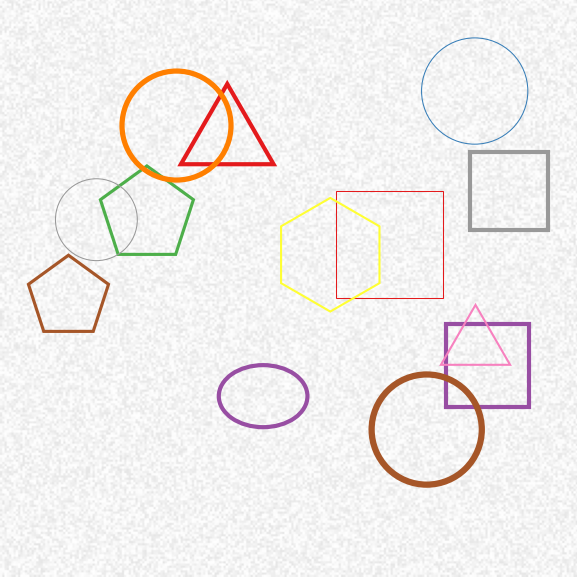[{"shape": "square", "thickness": 0.5, "radius": 0.46, "center": [0.674, 0.576]}, {"shape": "triangle", "thickness": 2, "radius": 0.46, "center": [0.393, 0.761]}, {"shape": "circle", "thickness": 0.5, "radius": 0.46, "center": [0.822, 0.842]}, {"shape": "pentagon", "thickness": 1.5, "radius": 0.42, "center": [0.254, 0.627]}, {"shape": "oval", "thickness": 2, "radius": 0.38, "center": [0.456, 0.313]}, {"shape": "square", "thickness": 2, "radius": 0.36, "center": [0.844, 0.367]}, {"shape": "circle", "thickness": 2.5, "radius": 0.47, "center": [0.306, 0.782]}, {"shape": "hexagon", "thickness": 1, "radius": 0.49, "center": [0.572, 0.558]}, {"shape": "circle", "thickness": 3, "radius": 0.48, "center": [0.739, 0.255]}, {"shape": "pentagon", "thickness": 1.5, "radius": 0.36, "center": [0.119, 0.484]}, {"shape": "triangle", "thickness": 1, "radius": 0.35, "center": [0.823, 0.402]}, {"shape": "square", "thickness": 2, "radius": 0.34, "center": [0.882, 0.669]}, {"shape": "circle", "thickness": 0.5, "radius": 0.35, "center": [0.167, 0.619]}]